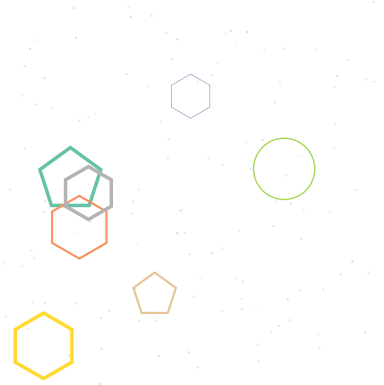[{"shape": "pentagon", "thickness": 2.5, "radius": 0.42, "center": [0.183, 0.534]}, {"shape": "hexagon", "thickness": 1.5, "radius": 0.41, "center": [0.206, 0.41]}, {"shape": "hexagon", "thickness": 0.5, "radius": 0.29, "center": [0.495, 0.75]}, {"shape": "circle", "thickness": 1, "radius": 0.4, "center": [0.738, 0.561]}, {"shape": "hexagon", "thickness": 2.5, "radius": 0.43, "center": [0.113, 0.102]}, {"shape": "pentagon", "thickness": 1.5, "radius": 0.29, "center": [0.402, 0.234]}, {"shape": "hexagon", "thickness": 2.5, "radius": 0.34, "center": [0.23, 0.499]}]